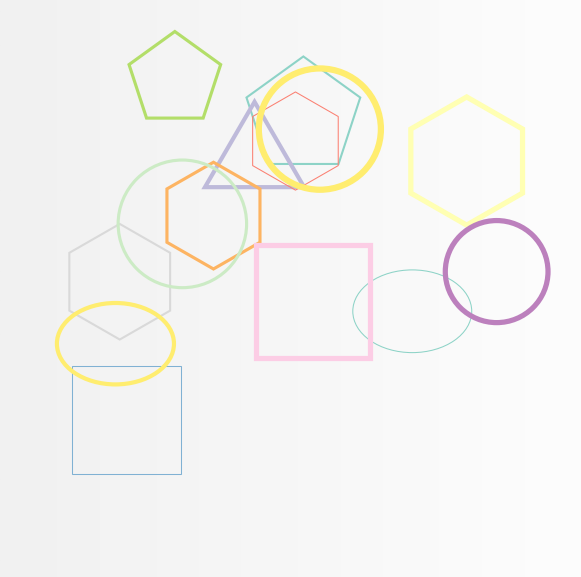[{"shape": "oval", "thickness": 0.5, "radius": 0.51, "center": [0.709, 0.46]}, {"shape": "pentagon", "thickness": 1, "radius": 0.51, "center": [0.522, 0.798]}, {"shape": "hexagon", "thickness": 2.5, "radius": 0.55, "center": [0.803, 0.72]}, {"shape": "triangle", "thickness": 2, "radius": 0.49, "center": [0.438, 0.724]}, {"shape": "hexagon", "thickness": 0.5, "radius": 0.43, "center": [0.508, 0.755]}, {"shape": "square", "thickness": 0.5, "radius": 0.47, "center": [0.217, 0.272]}, {"shape": "hexagon", "thickness": 1.5, "radius": 0.46, "center": [0.367, 0.626]}, {"shape": "pentagon", "thickness": 1.5, "radius": 0.41, "center": [0.301, 0.862]}, {"shape": "square", "thickness": 2.5, "radius": 0.49, "center": [0.539, 0.477]}, {"shape": "hexagon", "thickness": 1, "radius": 0.5, "center": [0.206, 0.511]}, {"shape": "circle", "thickness": 2.5, "radius": 0.44, "center": [0.854, 0.529]}, {"shape": "circle", "thickness": 1.5, "radius": 0.55, "center": [0.314, 0.611]}, {"shape": "circle", "thickness": 3, "radius": 0.53, "center": [0.55, 0.776]}, {"shape": "oval", "thickness": 2, "radius": 0.5, "center": [0.199, 0.404]}]